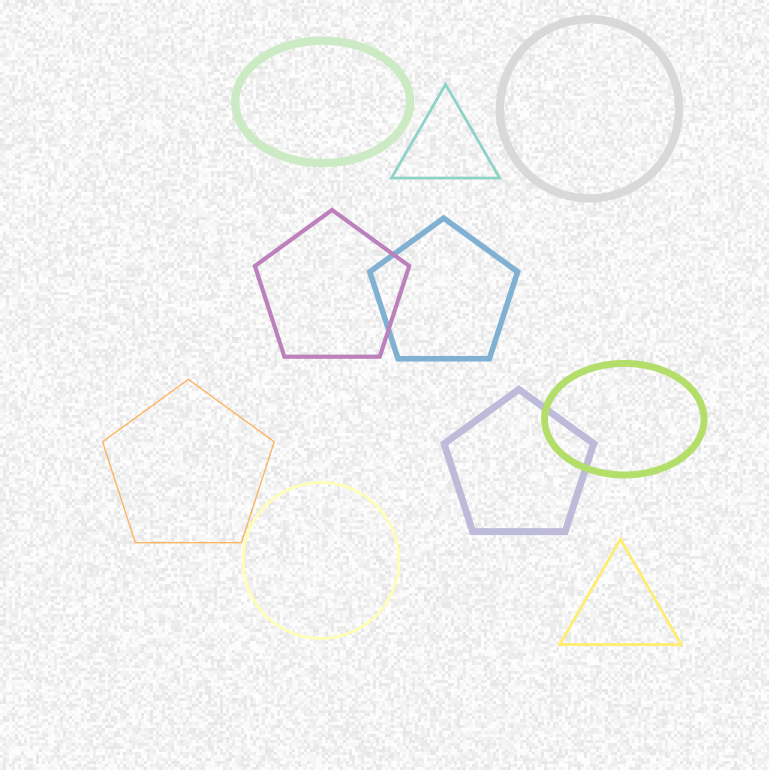[{"shape": "triangle", "thickness": 1, "radius": 0.41, "center": [0.579, 0.809]}, {"shape": "circle", "thickness": 1, "radius": 0.51, "center": [0.417, 0.272]}, {"shape": "pentagon", "thickness": 2.5, "radius": 0.51, "center": [0.674, 0.392]}, {"shape": "pentagon", "thickness": 2, "radius": 0.5, "center": [0.576, 0.616]}, {"shape": "pentagon", "thickness": 0.5, "radius": 0.59, "center": [0.245, 0.39]}, {"shape": "oval", "thickness": 2.5, "radius": 0.52, "center": [0.811, 0.456]}, {"shape": "circle", "thickness": 3, "radius": 0.58, "center": [0.766, 0.859]}, {"shape": "pentagon", "thickness": 1.5, "radius": 0.53, "center": [0.431, 0.622]}, {"shape": "oval", "thickness": 3, "radius": 0.57, "center": [0.419, 0.868]}, {"shape": "triangle", "thickness": 1, "radius": 0.46, "center": [0.806, 0.209]}]